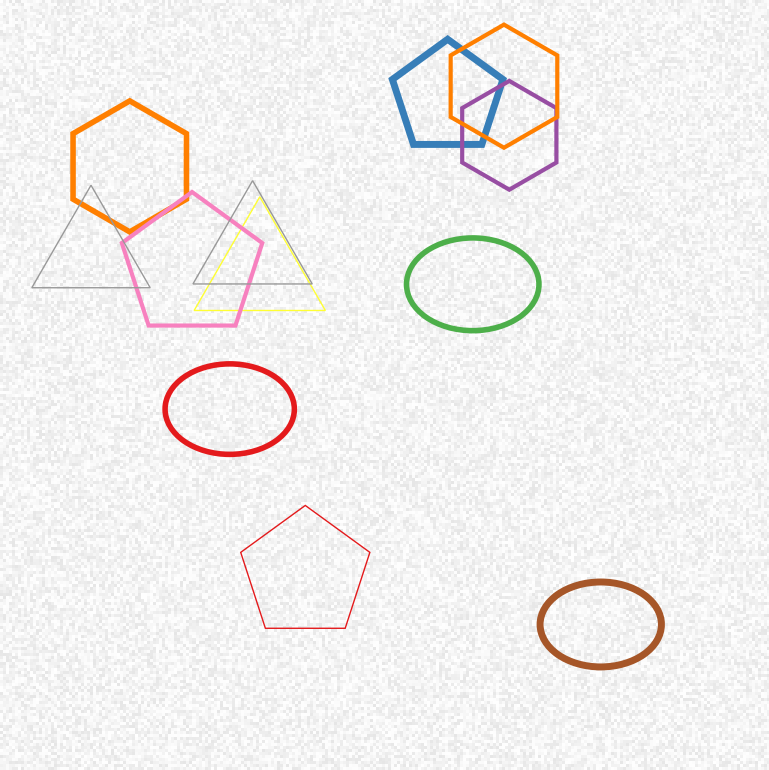[{"shape": "oval", "thickness": 2, "radius": 0.42, "center": [0.298, 0.469]}, {"shape": "pentagon", "thickness": 0.5, "radius": 0.44, "center": [0.396, 0.255]}, {"shape": "pentagon", "thickness": 2.5, "radius": 0.38, "center": [0.581, 0.874]}, {"shape": "oval", "thickness": 2, "radius": 0.43, "center": [0.614, 0.631]}, {"shape": "hexagon", "thickness": 1.5, "radius": 0.35, "center": [0.661, 0.824]}, {"shape": "hexagon", "thickness": 2, "radius": 0.43, "center": [0.169, 0.784]}, {"shape": "hexagon", "thickness": 1.5, "radius": 0.4, "center": [0.655, 0.888]}, {"shape": "triangle", "thickness": 0.5, "radius": 0.49, "center": [0.337, 0.646]}, {"shape": "oval", "thickness": 2.5, "radius": 0.39, "center": [0.78, 0.189]}, {"shape": "pentagon", "thickness": 1.5, "radius": 0.48, "center": [0.249, 0.655]}, {"shape": "triangle", "thickness": 0.5, "radius": 0.45, "center": [0.328, 0.676]}, {"shape": "triangle", "thickness": 0.5, "radius": 0.44, "center": [0.118, 0.671]}]